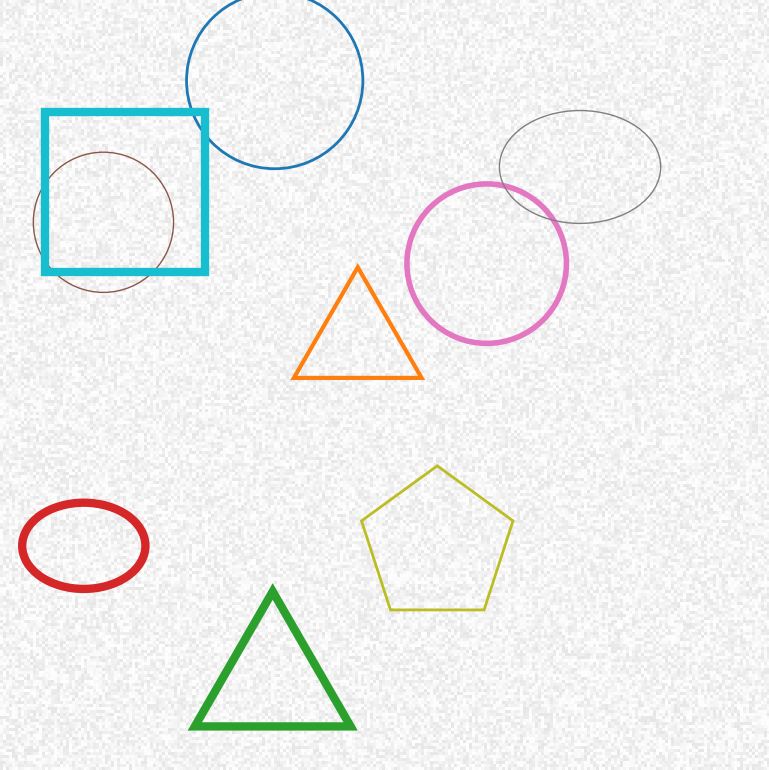[{"shape": "circle", "thickness": 1, "radius": 0.57, "center": [0.357, 0.895]}, {"shape": "triangle", "thickness": 1.5, "radius": 0.48, "center": [0.465, 0.557]}, {"shape": "triangle", "thickness": 3, "radius": 0.58, "center": [0.354, 0.115]}, {"shape": "oval", "thickness": 3, "radius": 0.4, "center": [0.109, 0.291]}, {"shape": "circle", "thickness": 0.5, "radius": 0.46, "center": [0.134, 0.711]}, {"shape": "circle", "thickness": 2, "radius": 0.52, "center": [0.632, 0.658]}, {"shape": "oval", "thickness": 0.5, "radius": 0.52, "center": [0.753, 0.783]}, {"shape": "pentagon", "thickness": 1, "radius": 0.52, "center": [0.568, 0.292]}, {"shape": "square", "thickness": 3, "radius": 0.52, "center": [0.162, 0.751]}]